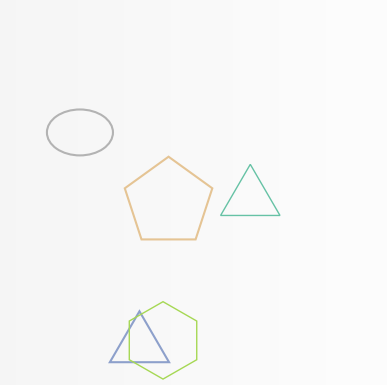[{"shape": "triangle", "thickness": 1, "radius": 0.44, "center": [0.646, 0.485]}, {"shape": "triangle", "thickness": 1.5, "radius": 0.44, "center": [0.36, 0.103]}, {"shape": "hexagon", "thickness": 1, "radius": 0.5, "center": [0.421, 0.116]}, {"shape": "pentagon", "thickness": 1.5, "radius": 0.59, "center": [0.435, 0.474]}, {"shape": "oval", "thickness": 1.5, "radius": 0.43, "center": [0.206, 0.656]}]